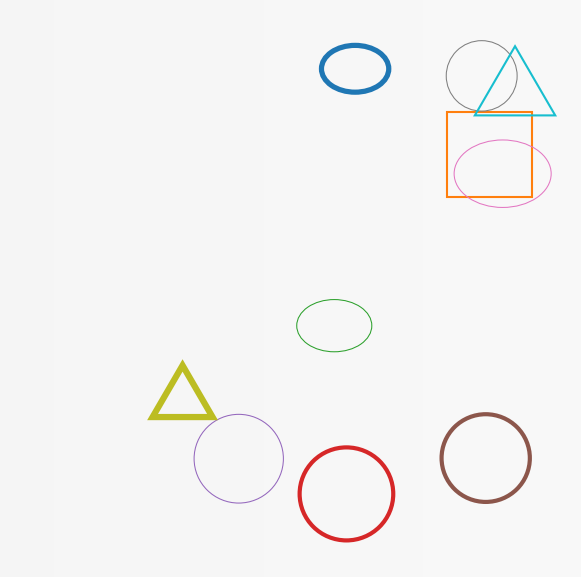[{"shape": "oval", "thickness": 2.5, "radius": 0.29, "center": [0.611, 0.88]}, {"shape": "square", "thickness": 1, "radius": 0.37, "center": [0.842, 0.732]}, {"shape": "oval", "thickness": 0.5, "radius": 0.32, "center": [0.575, 0.435]}, {"shape": "circle", "thickness": 2, "radius": 0.4, "center": [0.596, 0.144]}, {"shape": "circle", "thickness": 0.5, "radius": 0.38, "center": [0.411, 0.205]}, {"shape": "circle", "thickness": 2, "radius": 0.38, "center": [0.836, 0.206]}, {"shape": "oval", "thickness": 0.5, "radius": 0.42, "center": [0.865, 0.698]}, {"shape": "circle", "thickness": 0.5, "radius": 0.3, "center": [0.829, 0.868]}, {"shape": "triangle", "thickness": 3, "radius": 0.3, "center": [0.314, 0.307]}, {"shape": "triangle", "thickness": 1, "radius": 0.4, "center": [0.886, 0.839]}]